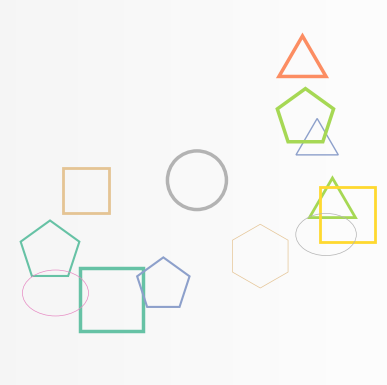[{"shape": "square", "thickness": 2.5, "radius": 0.41, "center": [0.287, 0.222]}, {"shape": "pentagon", "thickness": 1.5, "radius": 0.4, "center": [0.129, 0.348]}, {"shape": "triangle", "thickness": 2.5, "radius": 0.35, "center": [0.781, 0.836]}, {"shape": "pentagon", "thickness": 1.5, "radius": 0.36, "center": [0.422, 0.26]}, {"shape": "triangle", "thickness": 1, "radius": 0.31, "center": [0.818, 0.629]}, {"shape": "oval", "thickness": 0.5, "radius": 0.43, "center": [0.143, 0.239]}, {"shape": "triangle", "thickness": 2, "radius": 0.34, "center": [0.858, 0.469]}, {"shape": "pentagon", "thickness": 2.5, "radius": 0.38, "center": [0.788, 0.694]}, {"shape": "square", "thickness": 2, "radius": 0.36, "center": [0.897, 0.444]}, {"shape": "square", "thickness": 2, "radius": 0.29, "center": [0.222, 0.505]}, {"shape": "hexagon", "thickness": 0.5, "radius": 0.41, "center": [0.672, 0.335]}, {"shape": "circle", "thickness": 2.5, "radius": 0.38, "center": [0.508, 0.532]}, {"shape": "oval", "thickness": 0.5, "radius": 0.39, "center": [0.841, 0.391]}]